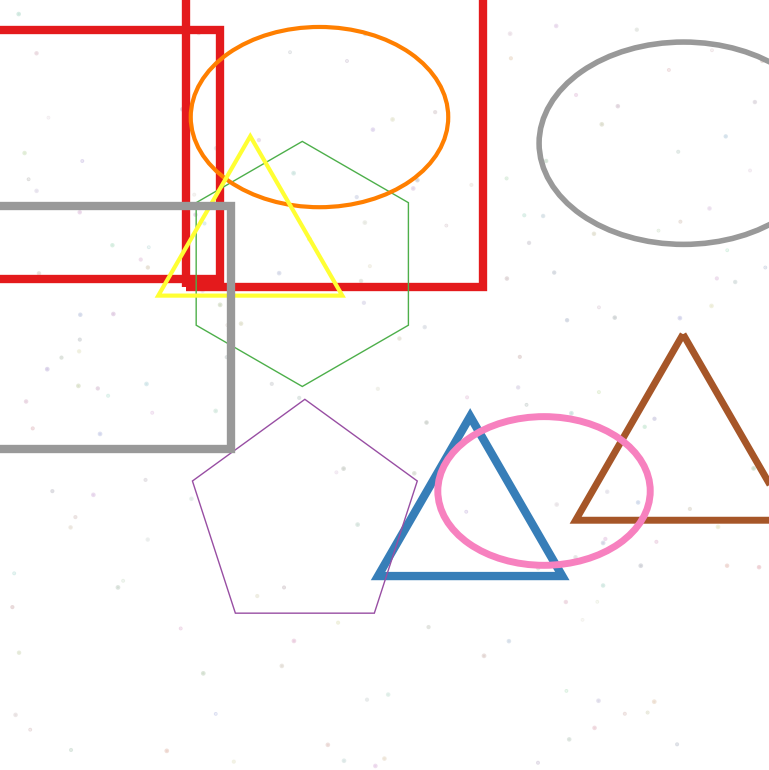[{"shape": "square", "thickness": 3, "radius": 0.96, "center": [0.434, 0.82]}, {"shape": "square", "thickness": 3, "radius": 0.81, "center": [0.123, 0.799]}, {"shape": "triangle", "thickness": 3, "radius": 0.69, "center": [0.611, 0.321]}, {"shape": "hexagon", "thickness": 0.5, "radius": 0.8, "center": [0.393, 0.657]}, {"shape": "pentagon", "thickness": 0.5, "radius": 0.77, "center": [0.396, 0.328]}, {"shape": "oval", "thickness": 1.5, "radius": 0.84, "center": [0.415, 0.848]}, {"shape": "triangle", "thickness": 1.5, "radius": 0.69, "center": [0.325, 0.685]}, {"shape": "triangle", "thickness": 2.5, "radius": 0.81, "center": [0.887, 0.405]}, {"shape": "oval", "thickness": 2.5, "radius": 0.69, "center": [0.707, 0.362]}, {"shape": "square", "thickness": 3, "radius": 0.79, "center": [0.143, 0.574]}, {"shape": "oval", "thickness": 2, "radius": 0.94, "center": [0.888, 0.814]}]